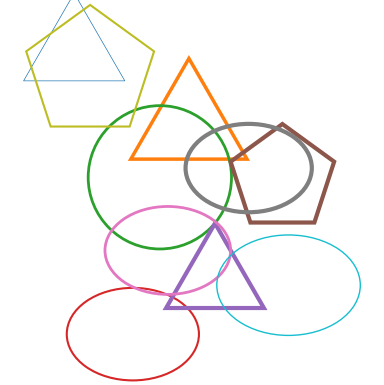[{"shape": "triangle", "thickness": 0.5, "radius": 0.76, "center": [0.193, 0.866]}, {"shape": "triangle", "thickness": 2.5, "radius": 0.87, "center": [0.491, 0.674]}, {"shape": "circle", "thickness": 2, "radius": 0.93, "center": [0.415, 0.539]}, {"shape": "oval", "thickness": 1.5, "radius": 0.86, "center": [0.345, 0.132]}, {"shape": "triangle", "thickness": 3, "radius": 0.73, "center": [0.558, 0.273]}, {"shape": "pentagon", "thickness": 3, "radius": 0.71, "center": [0.733, 0.536]}, {"shape": "oval", "thickness": 2, "radius": 0.82, "center": [0.436, 0.35]}, {"shape": "oval", "thickness": 3, "radius": 0.82, "center": [0.646, 0.563]}, {"shape": "pentagon", "thickness": 1.5, "radius": 0.87, "center": [0.234, 0.813]}, {"shape": "oval", "thickness": 1, "radius": 0.93, "center": [0.749, 0.259]}]